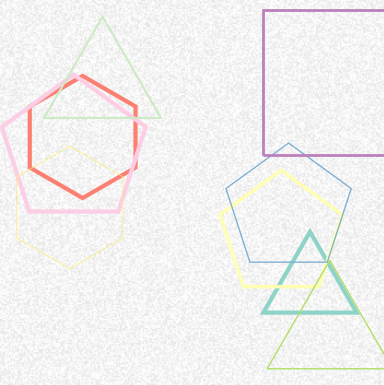[{"shape": "triangle", "thickness": 3, "radius": 0.7, "center": [0.805, 0.258]}, {"shape": "pentagon", "thickness": 2.5, "radius": 0.84, "center": [0.73, 0.391]}, {"shape": "hexagon", "thickness": 3, "radius": 0.79, "center": [0.215, 0.644]}, {"shape": "pentagon", "thickness": 1, "radius": 0.86, "center": [0.75, 0.457]}, {"shape": "triangle", "thickness": 1, "radius": 0.94, "center": [0.857, 0.136]}, {"shape": "pentagon", "thickness": 3, "radius": 0.98, "center": [0.192, 0.61]}, {"shape": "square", "thickness": 2, "radius": 0.94, "center": [0.871, 0.786]}, {"shape": "triangle", "thickness": 1.5, "radius": 0.88, "center": [0.266, 0.781]}, {"shape": "hexagon", "thickness": 0.5, "radius": 0.8, "center": [0.181, 0.461]}]